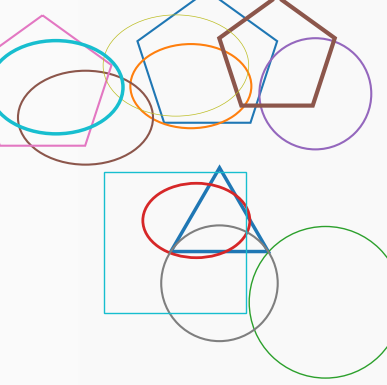[{"shape": "pentagon", "thickness": 1.5, "radius": 0.95, "center": [0.535, 0.835]}, {"shape": "triangle", "thickness": 2.5, "radius": 0.73, "center": [0.567, 0.419]}, {"shape": "oval", "thickness": 1.5, "radius": 0.78, "center": [0.493, 0.776]}, {"shape": "circle", "thickness": 1, "radius": 0.98, "center": [0.84, 0.215]}, {"shape": "oval", "thickness": 2, "radius": 0.69, "center": [0.507, 0.427]}, {"shape": "circle", "thickness": 1.5, "radius": 0.72, "center": [0.814, 0.756]}, {"shape": "pentagon", "thickness": 3, "radius": 0.78, "center": [0.715, 0.853]}, {"shape": "oval", "thickness": 1.5, "radius": 0.87, "center": [0.221, 0.694]}, {"shape": "pentagon", "thickness": 1.5, "radius": 0.94, "center": [0.11, 0.773]}, {"shape": "circle", "thickness": 1.5, "radius": 0.75, "center": [0.566, 0.264]}, {"shape": "oval", "thickness": 0.5, "radius": 0.94, "center": [0.454, 0.83]}, {"shape": "oval", "thickness": 2.5, "radius": 0.86, "center": [0.144, 0.773]}, {"shape": "square", "thickness": 1, "radius": 0.91, "center": [0.452, 0.371]}]